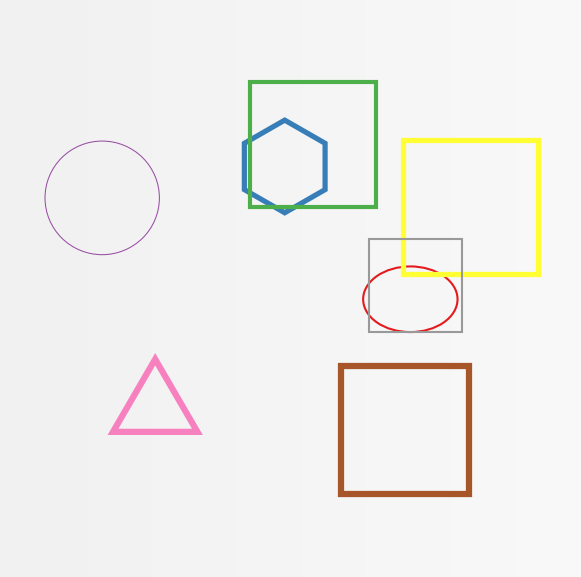[{"shape": "oval", "thickness": 1, "radius": 0.41, "center": [0.706, 0.481]}, {"shape": "hexagon", "thickness": 2.5, "radius": 0.4, "center": [0.49, 0.711]}, {"shape": "square", "thickness": 2, "radius": 0.54, "center": [0.539, 0.749]}, {"shape": "circle", "thickness": 0.5, "radius": 0.49, "center": [0.176, 0.657]}, {"shape": "square", "thickness": 2.5, "radius": 0.58, "center": [0.809, 0.641]}, {"shape": "square", "thickness": 3, "radius": 0.55, "center": [0.697, 0.255]}, {"shape": "triangle", "thickness": 3, "radius": 0.42, "center": [0.267, 0.293]}, {"shape": "square", "thickness": 1, "radius": 0.4, "center": [0.715, 0.505]}]